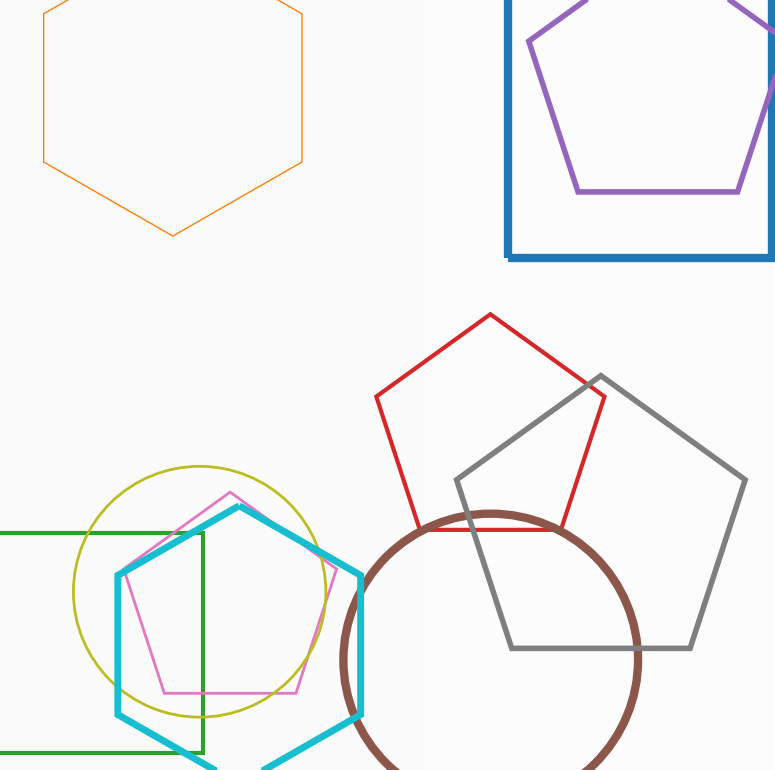[{"shape": "square", "thickness": 3, "radius": 0.85, "center": [0.825, 0.836]}, {"shape": "hexagon", "thickness": 0.5, "radius": 0.96, "center": [0.223, 0.886]}, {"shape": "square", "thickness": 1.5, "radius": 0.71, "center": [0.119, 0.165]}, {"shape": "pentagon", "thickness": 1.5, "radius": 0.77, "center": [0.633, 0.437]}, {"shape": "pentagon", "thickness": 2, "radius": 0.88, "center": [0.849, 0.892]}, {"shape": "circle", "thickness": 3, "radius": 0.95, "center": [0.633, 0.143]}, {"shape": "pentagon", "thickness": 1, "radius": 0.72, "center": [0.297, 0.216]}, {"shape": "pentagon", "thickness": 2, "radius": 0.98, "center": [0.775, 0.316]}, {"shape": "circle", "thickness": 1, "radius": 0.81, "center": [0.258, 0.232]}, {"shape": "hexagon", "thickness": 2.5, "radius": 0.9, "center": [0.309, 0.162]}]